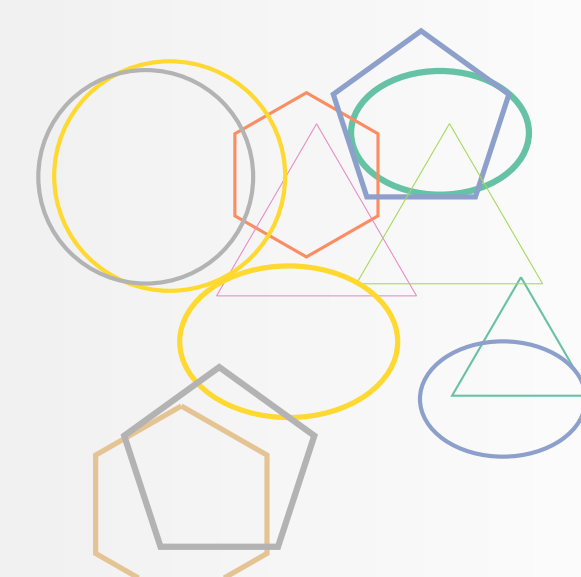[{"shape": "triangle", "thickness": 1, "radius": 0.68, "center": [0.896, 0.382]}, {"shape": "oval", "thickness": 3, "radius": 0.77, "center": [0.757, 0.769]}, {"shape": "hexagon", "thickness": 1.5, "radius": 0.71, "center": [0.527, 0.696]}, {"shape": "oval", "thickness": 2, "radius": 0.71, "center": [0.865, 0.308]}, {"shape": "pentagon", "thickness": 2.5, "radius": 0.79, "center": [0.724, 0.787]}, {"shape": "triangle", "thickness": 0.5, "radius": 0.99, "center": [0.545, 0.586]}, {"shape": "triangle", "thickness": 0.5, "radius": 0.92, "center": [0.773, 0.6]}, {"shape": "oval", "thickness": 2.5, "radius": 0.94, "center": [0.497, 0.407]}, {"shape": "circle", "thickness": 2, "radius": 0.99, "center": [0.292, 0.694]}, {"shape": "hexagon", "thickness": 2.5, "radius": 0.85, "center": [0.312, 0.126]}, {"shape": "circle", "thickness": 2, "radius": 0.92, "center": [0.251, 0.693]}, {"shape": "pentagon", "thickness": 3, "radius": 0.86, "center": [0.377, 0.191]}]